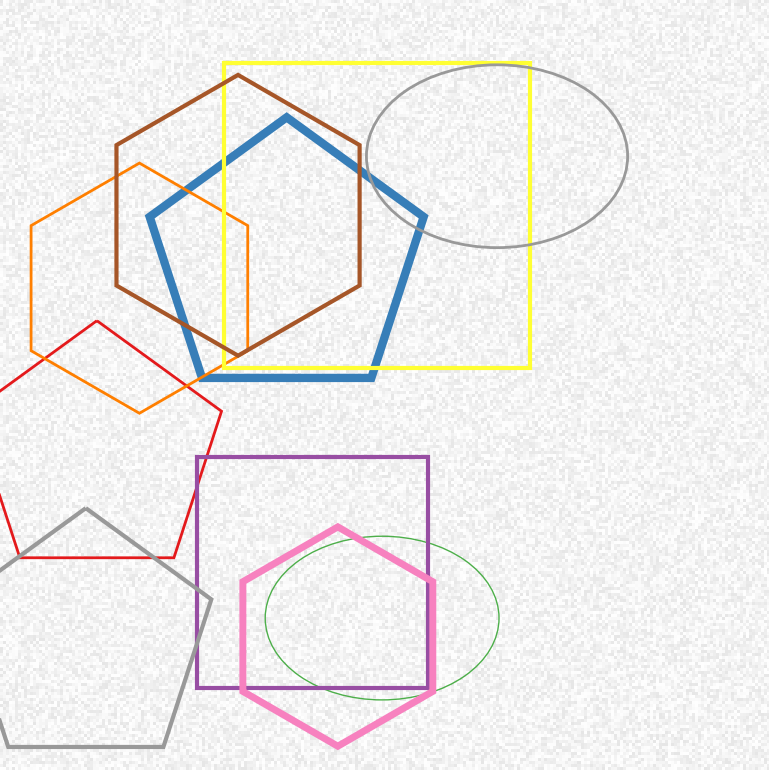[{"shape": "pentagon", "thickness": 1, "radius": 0.85, "center": [0.126, 0.413]}, {"shape": "pentagon", "thickness": 3, "radius": 0.94, "center": [0.372, 0.661]}, {"shape": "oval", "thickness": 0.5, "radius": 0.76, "center": [0.496, 0.197]}, {"shape": "square", "thickness": 1.5, "radius": 0.75, "center": [0.406, 0.256]}, {"shape": "hexagon", "thickness": 1, "radius": 0.81, "center": [0.181, 0.626]}, {"shape": "square", "thickness": 1.5, "radius": 0.99, "center": [0.489, 0.72]}, {"shape": "hexagon", "thickness": 1.5, "radius": 0.91, "center": [0.309, 0.72]}, {"shape": "hexagon", "thickness": 2.5, "radius": 0.71, "center": [0.439, 0.173]}, {"shape": "pentagon", "thickness": 1.5, "radius": 0.86, "center": [0.111, 0.169]}, {"shape": "oval", "thickness": 1, "radius": 0.85, "center": [0.645, 0.797]}]